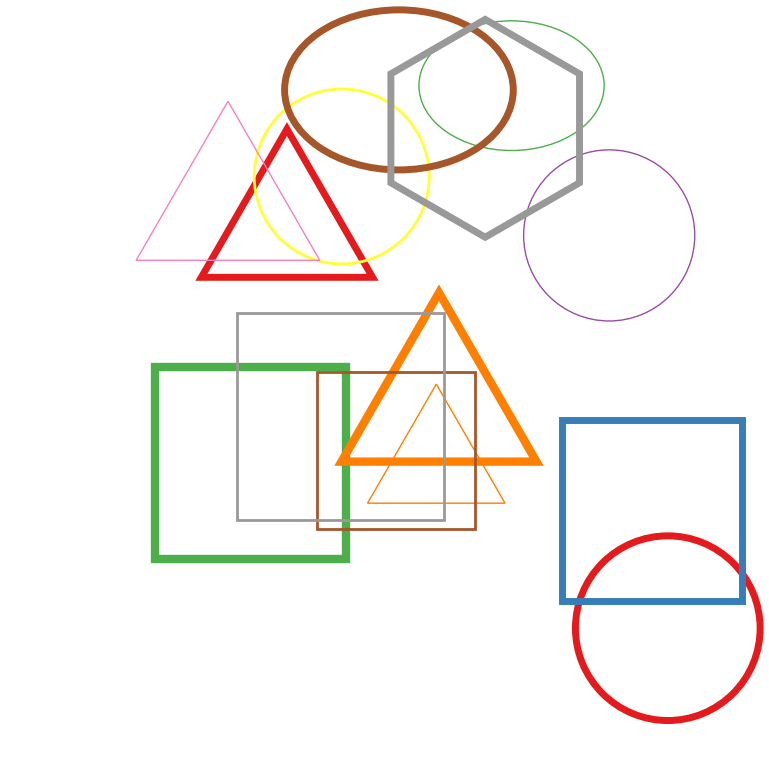[{"shape": "triangle", "thickness": 2.5, "radius": 0.64, "center": [0.373, 0.704]}, {"shape": "circle", "thickness": 2.5, "radius": 0.6, "center": [0.867, 0.184]}, {"shape": "square", "thickness": 2.5, "radius": 0.59, "center": [0.847, 0.337]}, {"shape": "oval", "thickness": 0.5, "radius": 0.6, "center": [0.664, 0.889]}, {"shape": "square", "thickness": 3, "radius": 0.62, "center": [0.325, 0.399]}, {"shape": "circle", "thickness": 0.5, "radius": 0.56, "center": [0.791, 0.694]}, {"shape": "triangle", "thickness": 0.5, "radius": 0.52, "center": [0.567, 0.398]}, {"shape": "triangle", "thickness": 3, "radius": 0.73, "center": [0.57, 0.474]}, {"shape": "circle", "thickness": 1, "radius": 0.57, "center": [0.444, 0.771]}, {"shape": "square", "thickness": 1, "radius": 0.51, "center": [0.514, 0.415]}, {"shape": "oval", "thickness": 2.5, "radius": 0.74, "center": [0.518, 0.883]}, {"shape": "triangle", "thickness": 0.5, "radius": 0.69, "center": [0.296, 0.731]}, {"shape": "hexagon", "thickness": 2.5, "radius": 0.71, "center": [0.63, 0.833]}, {"shape": "square", "thickness": 1, "radius": 0.67, "center": [0.442, 0.459]}]